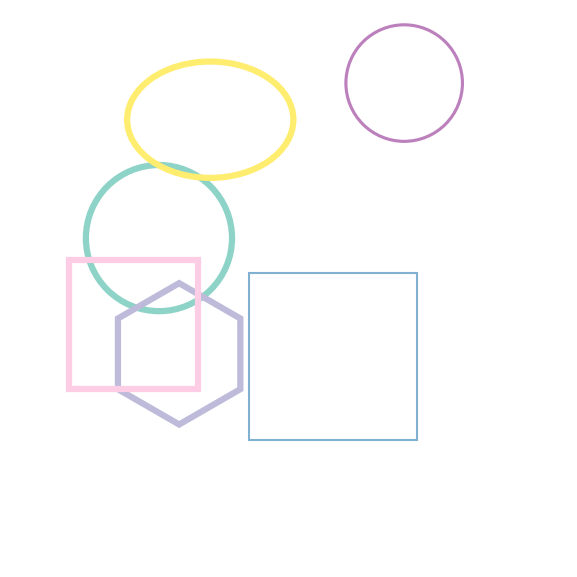[{"shape": "circle", "thickness": 3, "radius": 0.63, "center": [0.275, 0.587]}, {"shape": "hexagon", "thickness": 3, "radius": 0.61, "center": [0.31, 0.386]}, {"shape": "square", "thickness": 1, "radius": 0.73, "center": [0.576, 0.382]}, {"shape": "square", "thickness": 3, "radius": 0.56, "center": [0.231, 0.438]}, {"shape": "circle", "thickness": 1.5, "radius": 0.5, "center": [0.7, 0.855]}, {"shape": "oval", "thickness": 3, "radius": 0.72, "center": [0.364, 0.792]}]